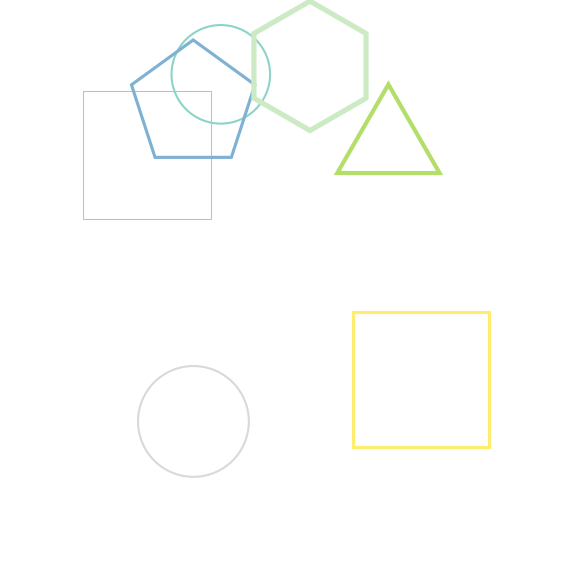[{"shape": "circle", "thickness": 1, "radius": 0.43, "center": [0.382, 0.87]}, {"shape": "square", "thickness": 0.5, "radius": 0.55, "center": [0.255, 0.731]}, {"shape": "pentagon", "thickness": 1.5, "radius": 0.56, "center": [0.335, 0.818]}, {"shape": "triangle", "thickness": 2, "radius": 0.51, "center": [0.673, 0.751]}, {"shape": "circle", "thickness": 1, "radius": 0.48, "center": [0.335, 0.269]}, {"shape": "hexagon", "thickness": 2.5, "radius": 0.56, "center": [0.537, 0.885]}, {"shape": "square", "thickness": 1.5, "radius": 0.59, "center": [0.729, 0.342]}]